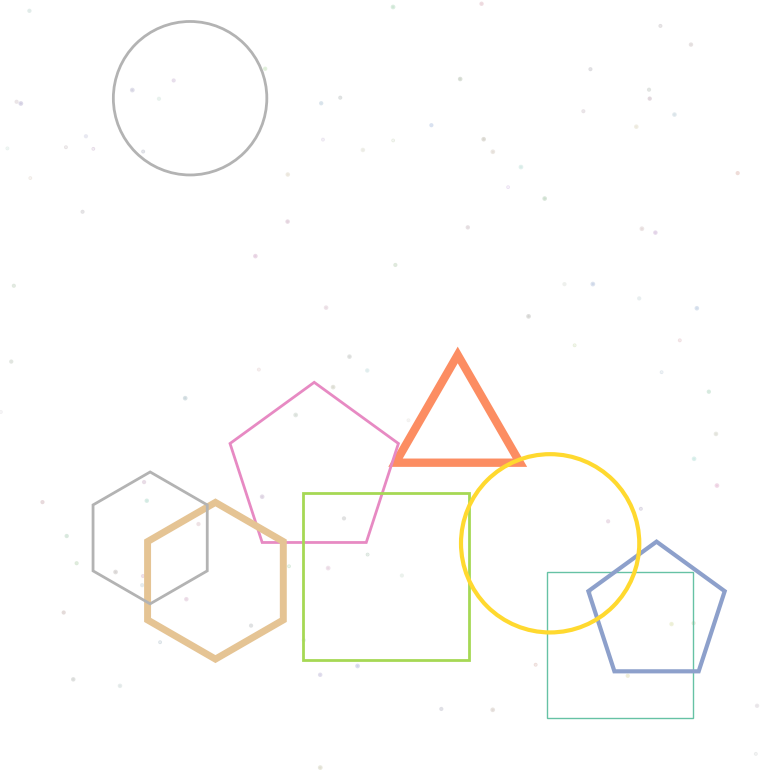[{"shape": "square", "thickness": 0.5, "radius": 0.47, "center": [0.805, 0.162]}, {"shape": "triangle", "thickness": 3, "radius": 0.47, "center": [0.594, 0.446]}, {"shape": "pentagon", "thickness": 1.5, "radius": 0.47, "center": [0.853, 0.203]}, {"shape": "pentagon", "thickness": 1, "radius": 0.57, "center": [0.408, 0.388]}, {"shape": "square", "thickness": 1, "radius": 0.54, "center": [0.501, 0.251]}, {"shape": "circle", "thickness": 1.5, "radius": 0.58, "center": [0.714, 0.294]}, {"shape": "hexagon", "thickness": 2.5, "radius": 0.51, "center": [0.28, 0.246]}, {"shape": "hexagon", "thickness": 1, "radius": 0.43, "center": [0.195, 0.301]}, {"shape": "circle", "thickness": 1, "radius": 0.5, "center": [0.247, 0.872]}]